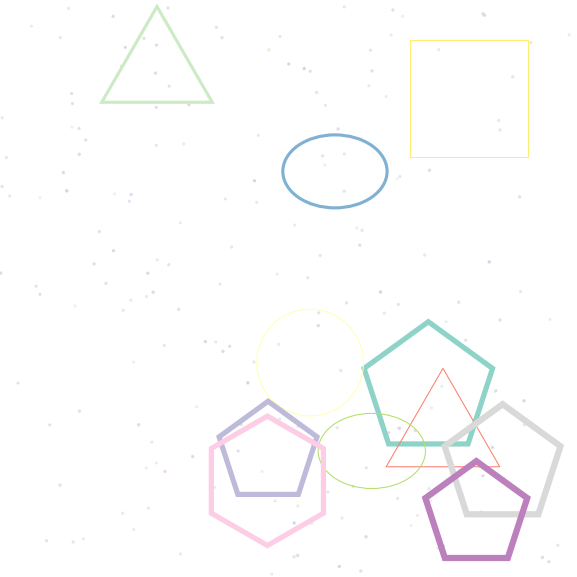[{"shape": "pentagon", "thickness": 2.5, "radius": 0.58, "center": [0.742, 0.325]}, {"shape": "circle", "thickness": 0.5, "radius": 0.46, "center": [0.537, 0.371]}, {"shape": "pentagon", "thickness": 2.5, "radius": 0.45, "center": [0.464, 0.215]}, {"shape": "triangle", "thickness": 0.5, "radius": 0.57, "center": [0.767, 0.248]}, {"shape": "oval", "thickness": 1.5, "radius": 0.45, "center": [0.58, 0.702]}, {"shape": "oval", "thickness": 0.5, "radius": 0.46, "center": [0.644, 0.218]}, {"shape": "hexagon", "thickness": 2.5, "radius": 0.56, "center": [0.463, 0.167]}, {"shape": "pentagon", "thickness": 3, "radius": 0.53, "center": [0.87, 0.194]}, {"shape": "pentagon", "thickness": 3, "radius": 0.46, "center": [0.825, 0.108]}, {"shape": "triangle", "thickness": 1.5, "radius": 0.55, "center": [0.272, 0.877]}, {"shape": "square", "thickness": 0.5, "radius": 0.51, "center": [0.812, 0.829]}]